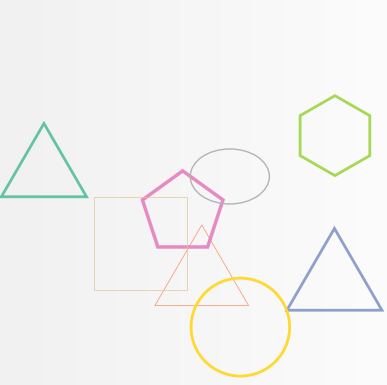[{"shape": "triangle", "thickness": 2, "radius": 0.63, "center": [0.113, 0.552]}, {"shape": "triangle", "thickness": 0.5, "radius": 0.7, "center": [0.521, 0.276]}, {"shape": "triangle", "thickness": 2, "radius": 0.71, "center": [0.863, 0.265]}, {"shape": "pentagon", "thickness": 2.5, "radius": 0.55, "center": [0.471, 0.447]}, {"shape": "hexagon", "thickness": 2, "radius": 0.52, "center": [0.864, 0.648]}, {"shape": "circle", "thickness": 2, "radius": 0.64, "center": [0.62, 0.15]}, {"shape": "square", "thickness": 0.5, "radius": 0.6, "center": [0.363, 0.367]}, {"shape": "oval", "thickness": 1, "radius": 0.51, "center": [0.593, 0.542]}]